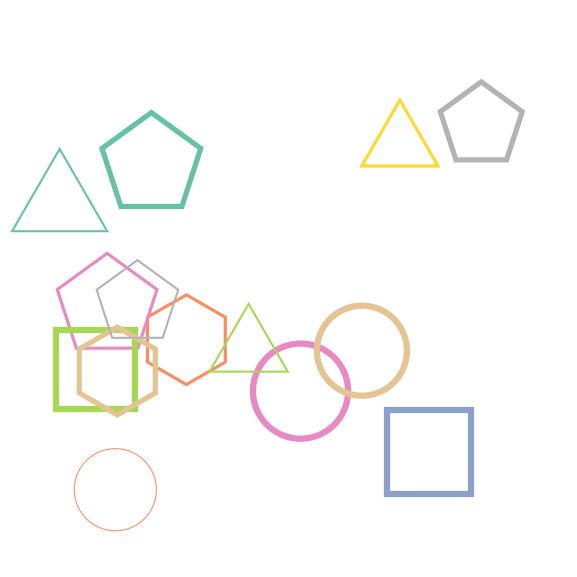[{"shape": "triangle", "thickness": 1, "radius": 0.48, "center": [0.103, 0.646]}, {"shape": "pentagon", "thickness": 2.5, "radius": 0.45, "center": [0.262, 0.714]}, {"shape": "hexagon", "thickness": 1.5, "radius": 0.39, "center": [0.323, 0.411]}, {"shape": "circle", "thickness": 0.5, "radius": 0.36, "center": [0.2, 0.151]}, {"shape": "square", "thickness": 3, "radius": 0.36, "center": [0.742, 0.216]}, {"shape": "pentagon", "thickness": 1.5, "radius": 0.45, "center": [0.186, 0.47]}, {"shape": "circle", "thickness": 3, "radius": 0.41, "center": [0.52, 0.322]}, {"shape": "square", "thickness": 3, "radius": 0.34, "center": [0.166, 0.359]}, {"shape": "triangle", "thickness": 1, "radius": 0.39, "center": [0.431, 0.395]}, {"shape": "triangle", "thickness": 1.5, "radius": 0.38, "center": [0.692, 0.75]}, {"shape": "hexagon", "thickness": 2.5, "radius": 0.38, "center": [0.203, 0.357]}, {"shape": "circle", "thickness": 3, "radius": 0.39, "center": [0.627, 0.392]}, {"shape": "pentagon", "thickness": 2.5, "radius": 0.37, "center": [0.833, 0.783]}, {"shape": "pentagon", "thickness": 1, "radius": 0.37, "center": [0.238, 0.474]}]